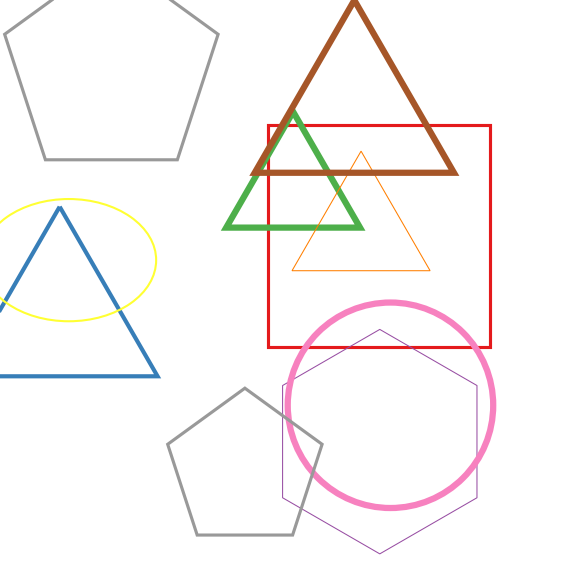[{"shape": "square", "thickness": 1.5, "radius": 0.96, "center": [0.657, 0.59]}, {"shape": "triangle", "thickness": 2, "radius": 0.98, "center": [0.103, 0.445]}, {"shape": "triangle", "thickness": 3, "radius": 0.67, "center": [0.508, 0.672]}, {"shape": "hexagon", "thickness": 0.5, "radius": 0.97, "center": [0.658, 0.234]}, {"shape": "triangle", "thickness": 0.5, "radius": 0.69, "center": [0.625, 0.599]}, {"shape": "oval", "thickness": 1, "radius": 0.76, "center": [0.119, 0.549]}, {"shape": "triangle", "thickness": 3, "radius": 1.0, "center": [0.614, 0.8]}, {"shape": "circle", "thickness": 3, "radius": 0.89, "center": [0.676, 0.297]}, {"shape": "pentagon", "thickness": 1.5, "radius": 0.7, "center": [0.424, 0.186]}, {"shape": "pentagon", "thickness": 1.5, "radius": 0.97, "center": [0.193, 0.88]}]